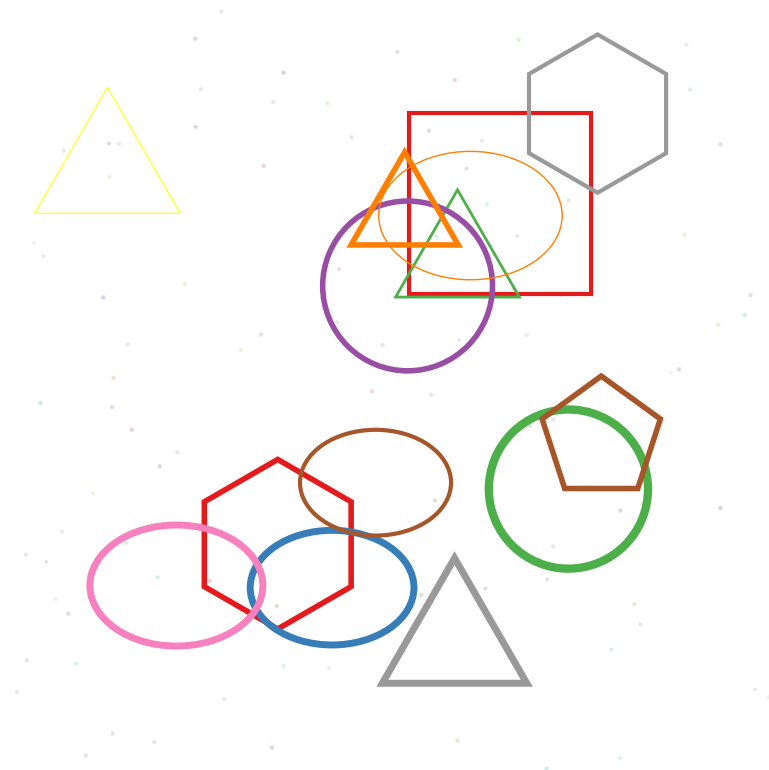[{"shape": "hexagon", "thickness": 2, "radius": 0.55, "center": [0.361, 0.293]}, {"shape": "square", "thickness": 1.5, "radius": 0.59, "center": [0.649, 0.736]}, {"shape": "oval", "thickness": 2.5, "radius": 0.53, "center": [0.431, 0.237]}, {"shape": "circle", "thickness": 3, "radius": 0.52, "center": [0.738, 0.365]}, {"shape": "triangle", "thickness": 1, "radius": 0.46, "center": [0.594, 0.661]}, {"shape": "circle", "thickness": 2, "radius": 0.55, "center": [0.529, 0.629]}, {"shape": "triangle", "thickness": 2, "radius": 0.4, "center": [0.526, 0.722]}, {"shape": "oval", "thickness": 0.5, "radius": 0.6, "center": [0.611, 0.72]}, {"shape": "triangle", "thickness": 0.5, "radius": 0.55, "center": [0.14, 0.778]}, {"shape": "pentagon", "thickness": 2, "radius": 0.4, "center": [0.781, 0.431]}, {"shape": "oval", "thickness": 1.5, "radius": 0.49, "center": [0.488, 0.373]}, {"shape": "oval", "thickness": 2.5, "radius": 0.56, "center": [0.229, 0.24]}, {"shape": "hexagon", "thickness": 1.5, "radius": 0.51, "center": [0.776, 0.852]}, {"shape": "triangle", "thickness": 2.5, "radius": 0.54, "center": [0.59, 0.167]}]